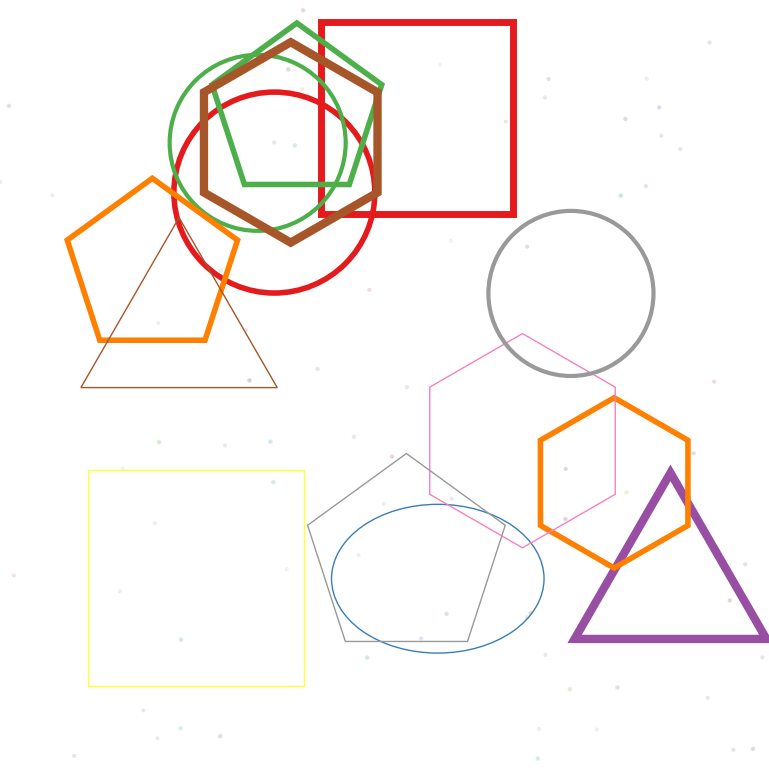[{"shape": "circle", "thickness": 2, "radius": 0.65, "center": [0.356, 0.75]}, {"shape": "square", "thickness": 2.5, "radius": 0.62, "center": [0.541, 0.847]}, {"shape": "oval", "thickness": 0.5, "radius": 0.69, "center": [0.569, 0.248]}, {"shape": "pentagon", "thickness": 2, "radius": 0.58, "center": [0.386, 0.854]}, {"shape": "circle", "thickness": 1.5, "radius": 0.57, "center": [0.335, 0.814]}, {"shape": "triangle", "thickness": 3, "radius": 0.72, "center": [0.871, 0.242]}, {"shape": "hexagon", "thickness": 2, "radius": 0.55, "center": [0.798, 0.373]}, {"shape": "pentagon", "thickness": 2, "radius": 0.58, "center": [0.198, 0.652]}, {"shape": "square", "thickness": 0.5, "radius": 0.7, "center": [0.254, 0.249]}, {"shape": "triangle", "thickness": 0.5, "radius": 0.74, "center": [0.233, 0.57]}, {"shape": "hexagon", "thickness": 3, "radius": 0.65, "center": [0.378, 0.815]}, {"shape": "hexagon", "thickness": 0.5, "radius": 0.7, "center": [0.679, 0.428]}, {"shape": "pentagon", "thickness": 0.5, "radius": 0.67, "center": [0.528, 0.276]}, {"shape": "circle", "thickness": 1.5, "radius": 0.54, "center": [0.741, 0.619]}]